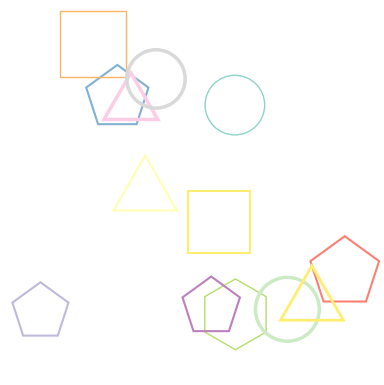[{"shape": "circle", "thickness": 1, "radius": 0.39, "center": [0.61, 0.727]}, {"shape": "triangle", "thickness": 1.5, "radius": 0.48, "center": [0.377, 0.501]}, {"shape": "pentagon", "thickness": 1.5, "radius": 0.38, "center": [0.105, 0.19]}, {"shape": "pentagon", "thickness": 1.5, "radius": 0.47, "center": [0.895, 0.293]}, {"shape": "pentagon", "thickness": 1.5, "radius": 0.43, "center": [0.305, 0.746]}, {"shape": "square", "thickness": 1, "radius": 0.43, "center": [0.242, 0.886]}, {"shape": "hexagon", "thickness": 1, "radius": 0.46, "center": [0.612, 0.184]}, {"shape": "triangle", "thickness": 2.5, "radius": 0.4, "center": [0.34, 0.73]}, {"shape": "circle", "thickness": 2.5, "radius": 0.38, "center": [0.405, 0.795]}, {"shape": "pentagon", "thickness": 1.5, "radius": 0.39, "center": [0.549, 0.203]}, {"shape": "circle", "thickness": 2.5, "radius": 0.41, "center": [0.746, 0.197]}, {"shape": "triangle", "thickness": 2, "radius": 0.47, "center": [0.81, 0.215]}, {"shape": "square", "thickness": 1.5, "radius": 0.4, "center": [0.569, 0.423]}]